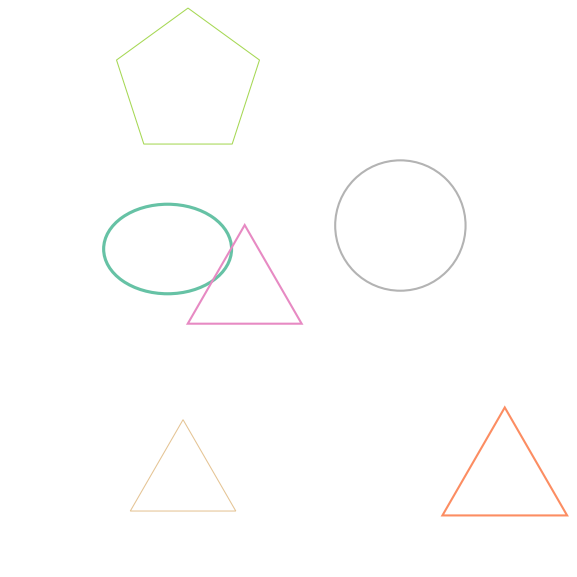[{"shape": "oval", "thickness": 1.5, "radius": 0.55, "center": [0.29, 0.568]}, {"shape": "triangle", "thickness": 1, "radius": 0.62, "center": [0.874, 0.169]}, {"shape": "triangle", "thickness": 1, "radius": 0.57, "center": [0.424, 0.496]}, {"shape": "pentagon", "thickness": 0.5, "radius": 0.65, "center": [0.326, 0.855]}, {"shape": "triangle", "thickness": 0.5, "radius": 0.53, "center": [0.317, 0.167]}, {"shape": "circle", "thickness": 1, "radius": 0.56, "center": [0.693, 0.609]}]